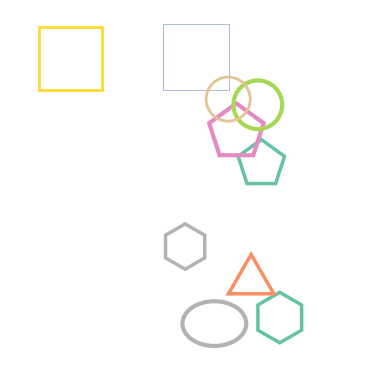[{"shape": "hexagon", "thickness": 2.5, "radius": 0.33, "center": [0.727, 0.175]}, {"shape": "pentagon", "thickness": 2.5, "radius": 0.32, "center": [0.679, 0.574]}, {"shape": "triangle", "thickness": 2.5, "radius": 0.34, "center": [0.652, 0.271]}, {"shape": "square", "thickness": 0.5, "radius": 0.43, "center": [0.509, 0.852]}, {"shape": "pentagon", "thickness": 3, "radius": 0.37, "center": [0.614, 0.657]}, {"shape": "circle", "thickness": 3, "radius": 0.32, "center": [0.67, 0.728]}, {"shape": "square", "thickness": 2, "radius": 0.41, "center": [0.183, 0.849]}, {"shape": "circle", "thickness": 2, "radius": 0.29, "center": [0.593, 0.743]}, {"shape": "oval", "thickness": 3, "radius": 0.41, "center": [0.557, 0.16]}, {"shape": "hexagon", "thickness": 2.5, "radius": 0.29, "center": [0.481, 0.36]}]